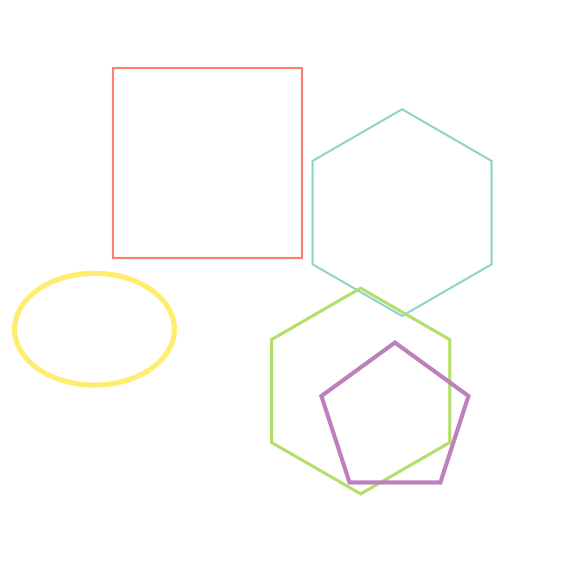[{"shape": "hexagon", "thickness": 1, "radius": 0.89, "center": [0.696, 0.631]}, {"shape": "square", "thickness": 1, "radius": 0.82, "center": [0.36, 0.717]}, {"shape": "hexagon", "thickness": 1.5, "radius": 0.89, "center": [0.625, 0.322]}, {"shape": "pentagon", "thickness": 2, "radius": 0.67, "center": [0.684, 0.272]}, {"shape": "oval", "thickness": 2.5, "radius": 0.69, "center": [0.164, 0.429]}]